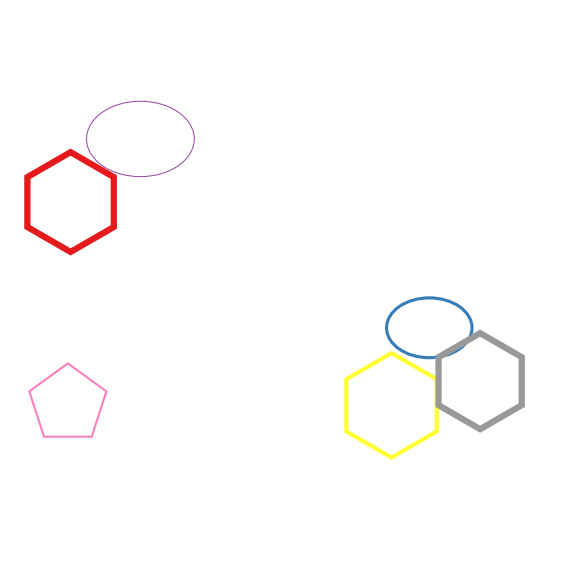[{"shape": "hexagon", "thickness": 3, "radius": 0.43, "center": [0.122, 0.649]}, {"shape": "oval", "thickness": 1.5, "radius": 0.37, "center": [0.743, 0.432]}, {"shape": "oval", "thickness": 0.5, "radius": 0.47, "center": [0.243, 0.759]}, {"shape": "hexagon", "thickness": 2, "radius": 0.45, "center": [0.678, 0.297]}, {"shape": "pentagon", "thickness": 1, "radius": 0.35, "center": [0.117, 0.3]}, {"shape": "hexagon", "thickness": 3, "radius": 0.42, "center": [0.831, 0.339]}]